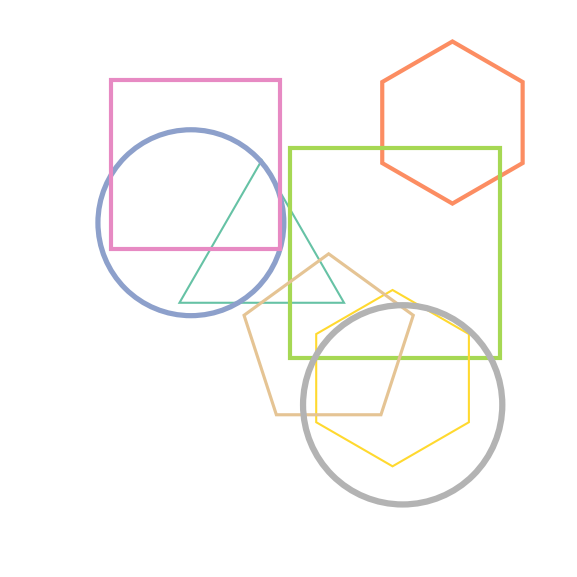[{"shape": "triangle", "thickness": 1, "radius": 0.82, "center": [0.453, 0.557]}, {"shape": "hexagon", "thickness": 2, "radius": 0.7, "center": [0.783, 0.787]}, {"shape": "circle", "thickness": 2.5, "radius": 0.8, "center": [0.331, 0.613]}, {"shape": "square", "thickness": 2, "radius": 0.73, "center": [0.339, 0.715]}, {"shape": "square", "thickness": 2, "radius": 0.91, "center": [0.684, 0.561]}, {"shape": "hexagon", "thickness": 1, "radius": 0.76, "center": [0.68, 0.344]}, {"shape": "pentagon", "thickness": 1.5, "radius": 0.77, "center": [0.569, 0.406]}, {"shape": "circle", "thickness": 3, "radius": 0.86, "center": [0.697, 0.298]}]